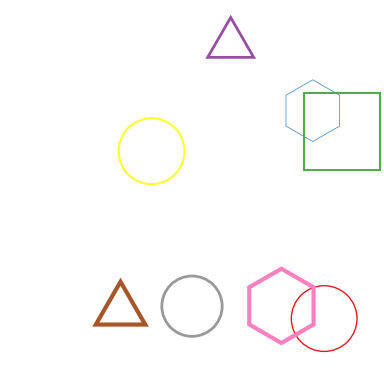[{"shape": "circle", "thickness": 1, "radius": 0.43, "center": [0.842, 0.173]}, {"shape": "hexagon", "thickness": 0.5, "radius": 0.4, "center": [0.812, 0.713]}, {"shape": "square", "thickness": 1.5, "radius": 0.5, "center": [0.888, 0.658]}, {"shape": "triangle", "thickness": 2, "radius": 0.35, "center": [0.599, 0.886]}, {"shape": "circle", "thickness": 1.5, "radius": 0.43, "center": [0.394, 0.607]}, {"shape": "triangle", "thickness": 3, "radius": 0.37, "center": [0.313, 0.194]}, {"shape": "hexagon", "thickness": 3, "radius": 0.48, "center": [0.731, 0.206]}, {"shape": "circle", "thickness": 2, "radius": 0.39, "center": [0.499, 0.205]}]